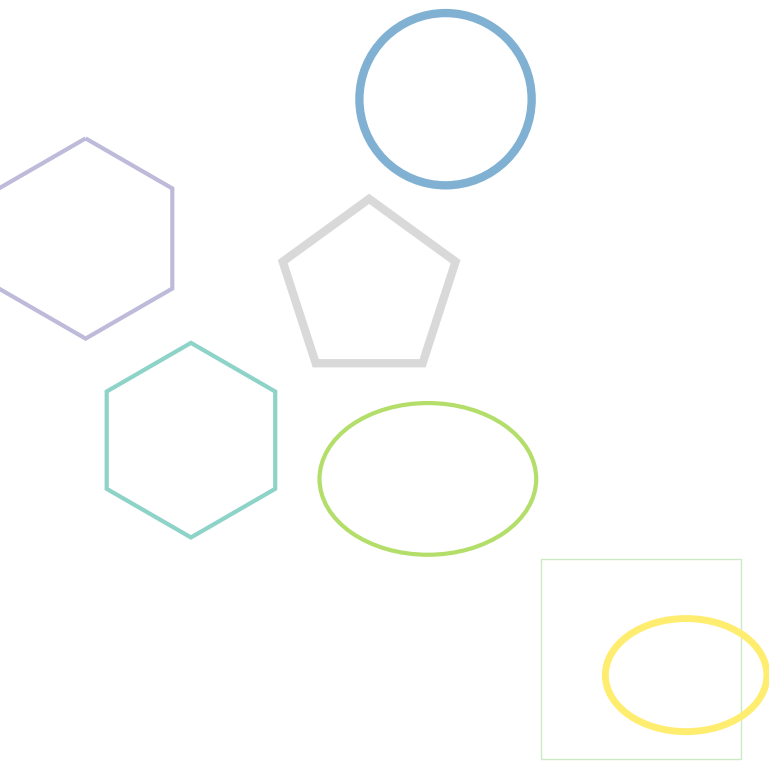[{"shape": "hexagon", "thickness": 1.5, "radius": 0.63, "center": [0.248, 0.428]}, {"shape": "hexagon", "thickness": 1.5, "radius": 0.65, "center": [0.111, 0.69]}, {"shape": "circle", "thickness": 3, "radius": 0.56, "center": [0.579, 0.871]}, {"shape": "oval", "thickness": 1.5, "radius": 0.7, "center": [0.556, 0.378]}, {"shape": "pentagon", "thickness": 3, "radius": 0.59, "center": [0.479, 0.624]}, {"shape": "square", "thickness": 0.5, "radius": 0.65, "center": [0.833, 0.144]}, {"shape": "oval", "thickness": 2.5, "radius": 0.52, "center": [0.891, 0.123]}]